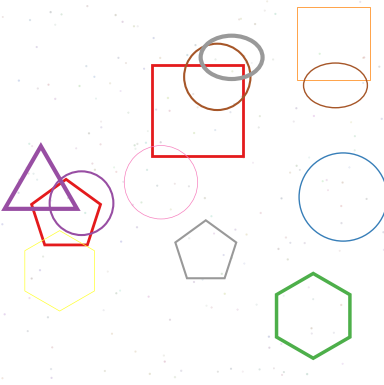[{"shape": "pentagon", "thickness": 2, "radius": 0.47, "center": [0.172, 0.44]}, {"shape": "square", "thickness": 2, "radius": 0.59, "center": [0.513, 0.713]}, {"shape": "circle", "thickness": 1, "radius": 0.57, "center": [0.891, 0.488]}, {"shape": "hexagon", "thickness": 2.5, "radius": 0.55, "center": [0.814, 0.18]}, {"shape": "triangle", "thickness": 3, "radius": 0.54, "center": [0.106, 0.512]}, {"shape": "circle", "thickness": 1.5, "radius": 0.41, "center": [0.212, 0.472]}, {"shape": "square", "thickness": 0.5, "radius": 0.48, "center": [0.866, 0.888]}, {"shape": "hexagon", "thickness": 0.5, "radius": 0.52, "center": [0.155, 0.297]}, {"shape": "circle", "thickness": 1.5, "radius": 0.43, "center": [0.564, 0.8]}, {"shape": "oval", "thickness": 1, "radius": 0.41, "center": [0.871, 0.778]}, {"shape": "circle", "thickness": 0.5, "radius": 0.48, "center": [0.418, 0.527]}, {"shape": "pentagon", "thickness": 1.5, "radius": 0.42, "center": [0.535, 0.345]}, {"shape": "oval", "thickness": 3, "radius": 0.4, "center": [0.602, 0.851]}]